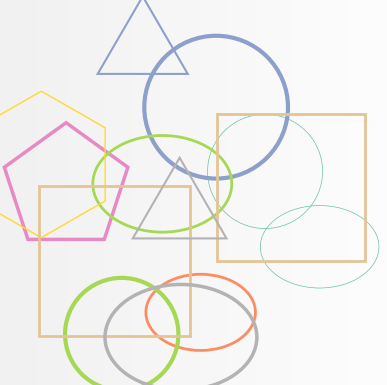[{"shape": "circle", "thickness": 0.5, "radius": 0.74, "center": [0.684, 0.555]}, {"shape": "oval", "thickness": 0.5, "radius": 0.76, "center": [0.825, 0.359]}, {"shape": "oval", "thickness": 2, "radius": 0.71, "center": [0.518, 0.189]}, {"shape": "circle", "thickness": 3, "radius": 0.93, "center": [0.558, 0.722]}, {"shape": "triangle", "thickness": 1.5, "radius": 0.67, "center": [0.368, 0.875]}, {"shape": "pentagon", "thickness": 2.5, "radius": 0.84, "center": [0.171, 0.514]}, {"shape": "oval", "thickness": 2, "radius": 0.9, "center": [0.419, 0.523]}, {"shape": "circle", "thickness": 3, "radius": 0.73, "center": [0.314, 0.132]}, {"shape": "hexagon", "thickness": 1, "radius": 0.95, "center": [0.107, 0.573]}, {"shape": "square", "thickness": 2, "radius": 0.95, "center": [0.751, 0.513]}, {"shape": "square", "thickness": 2, "radius": 0.98, "center": [0.296, 0.323]}, {"shape": "oval", "thickness": 2.5, "radius": 0.98, "center": [0.467, 0.124]}, {"shape": "triangle", "thickness": 1.5, "radius": 0.7, "center": [0.464, 0.451]}]